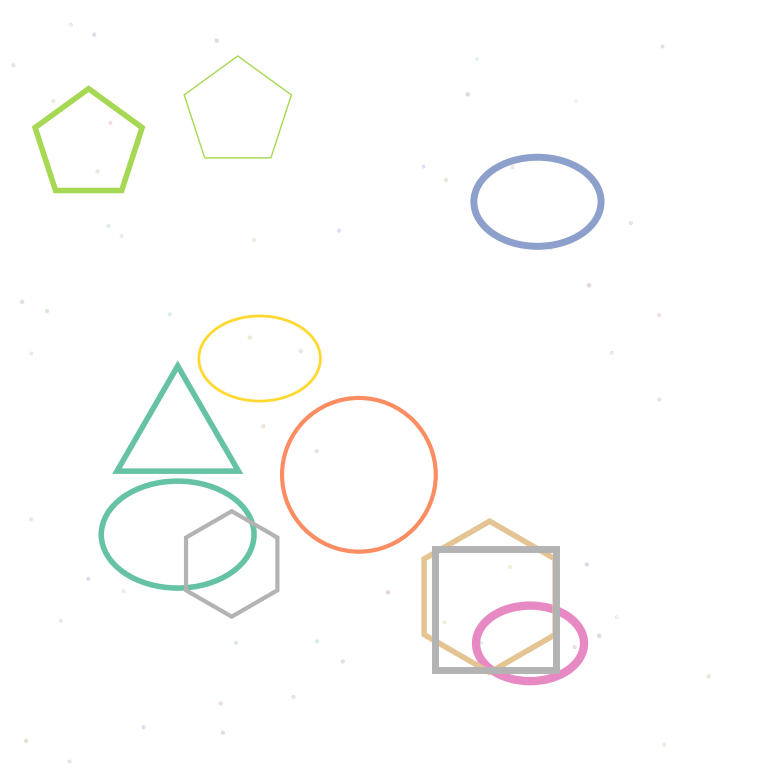[{"shape": "oval", "thickness": 2, "radius": 0.5, "center": [0.231, 0.306]}, {"shape": "triangle", "thickness": 2, "radius": 0.46, "center": [0.231, 0.434]}, {"shape": "circle", "thickness": 1.5, "radius": 0.5, "center": [0.466, 0.383]}, {"shape": "oval", "thickness": 2.5, "radius": 0.41, "center": [0.698, 0.738]}, {"shape": "oval", "thickness": 3, "radius": 0.35, "center": [0.688, 0.164]}, {"shape": "pentagon", "thickness": 0.5, "radius": 0.37, "center": [0.309, 0.854]}, {"shape": "pentagon", "thickness": 2, "radius": 0.37, "center": [0.115, 0.812]}, {"shape": "oval", "thickness": 1, "radius": 0.39, "center": [0.337, 0.534]}, {"shape": "hexagon", "thickness": 2, "radius": 0.49, "center": [0.636, 0.225]}, {"shape": "square", "thickness": 2.5, "radius": 0.39, "center": [0.643, 0.208]}, {"shape": "hexagon", "thickness": 1.5, "radius": 0.34, "center": [0.301, 0.268]}]